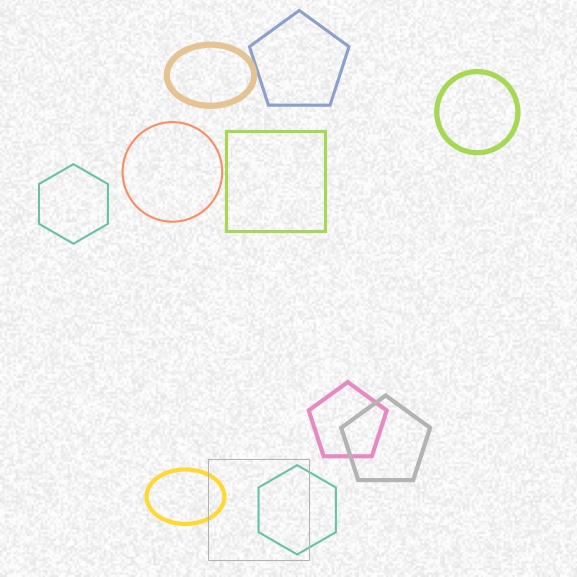[{"shape": "hexagon", "thickness": 1, "radius": 0.34, "center": [0.127, 0.646]}, {"shape": "hexagon", "thickness": 1, "radius": 0.39, "center": [0.515, 0.116]}, {"shape": "circle", "thickness": 1, "radius": 0.43, "center": [0.299, 0.701]}, {"shape": "pentagon", "thickness": 1.5, "radius": 0.45, "center": [0.518, 0.89]}, {"shape": "pentagon", "thickness": 2, "radius": 0.35, "center": [0.602, 0.266]}, {"shape": "square", "thickness": 1.5, "radius": 0.43, "center": [0.477, 0.686]}, {"shape": "circle", "thickness": 2.5, "radius": 0.35, "center": [0.827, 0.805]}, {"shape": "oval", "thickness": 2, "radius": 0.34, "center": [0.321, 0.139]}, {"shape": "oval", "thickness": 3, "radius": 0.38, "center": [0.364, 0.869]}, {"shape": "square", "thickness": 0.5, "radius": 0.44, "center": [0.448, 0.117]}, {"shape": "pentagon", "thickness": 2, "radius": 0.4, "center": [0.668, 0.233]}]